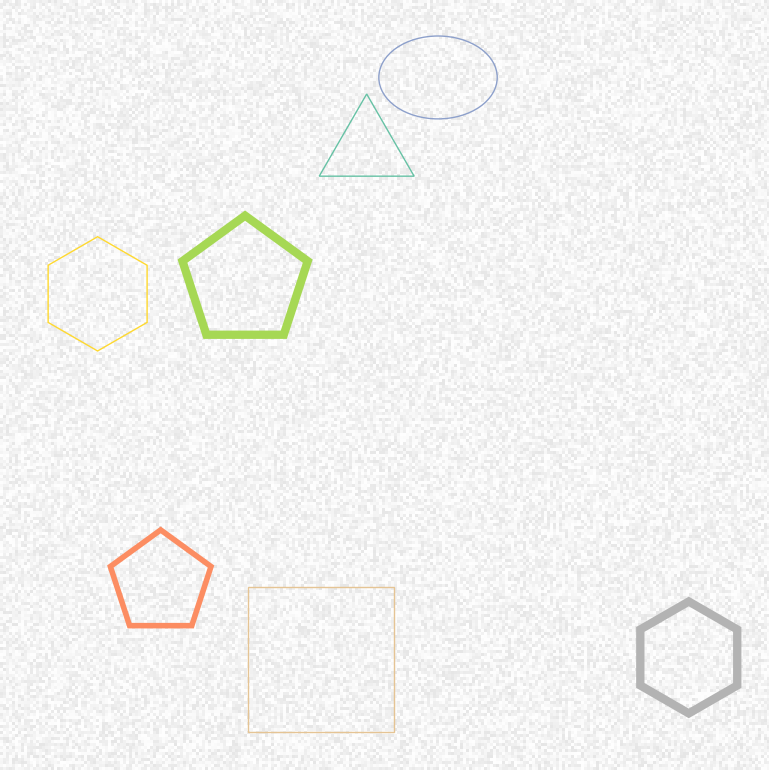[{"shape": "triangle", "thickness": 0.5, "radius": 0.36, "center": [0.476, 0.807]}, {"shape": "pentagon", "thickness": 2, "radius": 0.34, "center": [0.209, 0.243]}, {"shape": "oval", "thickness": 0.5, "radius": 0.38, "center": [0.569, 0.899]}, {"shape": "pentagon", "thickness": 3, "radius": 0.43, "center": [0.318, 0.634]}, {"shape": "hexagon", "thickness": 0.5, "radius": 0.37, "center": [0.127, 0.618]}, {"shape": "square", "thickness": 0.5, "radius": 0.47, "center": [0.417, 0.144]}, {"shape": "hexagon", "thickness": 3, "radius": 0.36, "center": [0.895, 0.146]}]